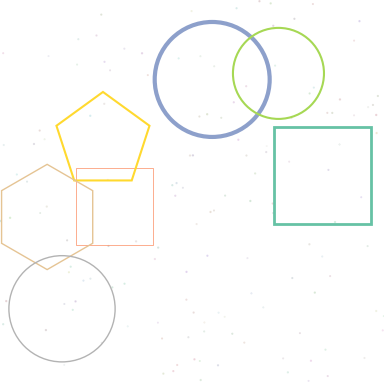[{"shape": "square", "thickness": 2, "radius": 0.63, "center": [0.839, 0.543]}, {"shape": "square", "thickness": 0.5, "radius": 0.5, "center": [0.298, 0.464]}, {"shape": "circle", "thickness": 3, "radius": 0.75, "center": [0.551, 0.794]}, {"shape": "circle", "thickness": 1.5, "radius": 0.59, "center": [0.723, 0.809]}, {"shape": "pentagon", "thickness": 1.5, "radius": 0.64, "center": [0.267, 0.634]}, {"shape": "hexagon", "thickness": 1, "radius": 0.68, "center": [0.122, 0.436]}, {"shape": "circle", "thickness": 1, "radius": 0.69, "center": [0.161, 0.198]}]